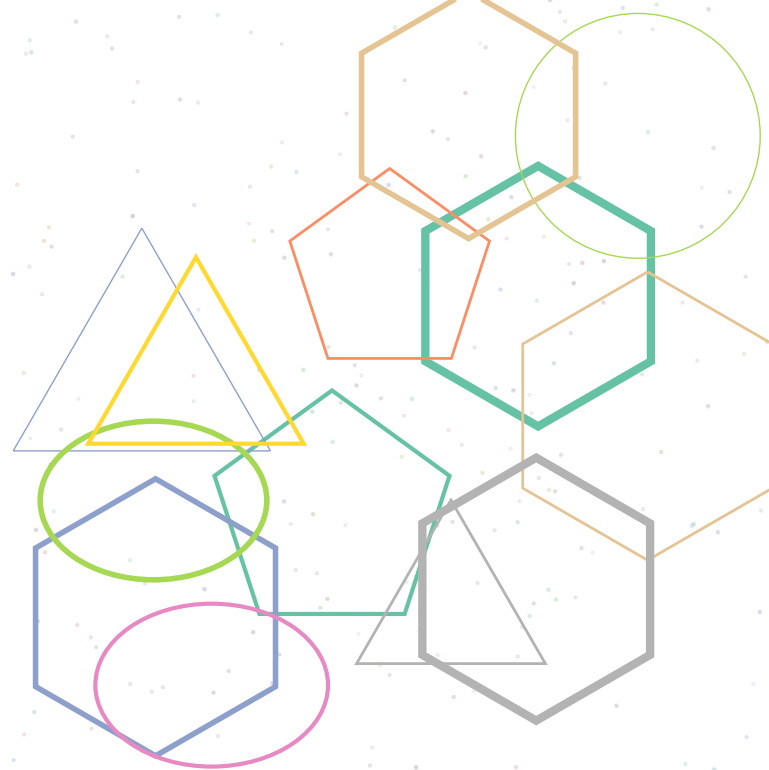[{"shape": "pentagon", "thickness": 1.5, "radius": 0.8, "center": [0.431, 0.332]}, {"shape": "hexagon", "thickness": 3, "radius": 0.85, "center": [0.699, 0.615]}, {"shape": "pentagon", "thickness": 1, "radius": 0.68, "center": [0.506, 0.645]}, {"shape": "hexagon", "thickness": 2, "radius": 0.9, "center": [0.202, 0.198]}, {"shape": "triangle", "thickness": 0.5, "radius": 0.96, "center": [0.184, 0.511]}, {"shape": "oval", "thickness": 1.5, "radius": 0.76, "center": [0.275, 0.11]}, {"shape": "circle", "thickness": 0.5, "radius": 0.79, "center": [0.828, 0.824]}, {"shape": "oval", "thickness": 2, "radius": 0.74, "center": [0.199, 0.35]}, {"shape": "triangle", "thickness": 1.5, "radius": 0.81, "center": [0.254, 0.504]}, {"shape": "hexagon", "thickness": 1, "radius": 0.94, "center": [0.841, 0.46]}, {"shape": "hexagon", "thickness": 2, "radius": 0.8, "center": [0.609, 0.851]}, {"shape": "triangle", "thickness": 1, "radius": 0.71, "center": [0.586, 0.209]}, {"shape": "hexagon", "thickness": 3, "radius": 0.85, "center": [0.696, 0.235]}]